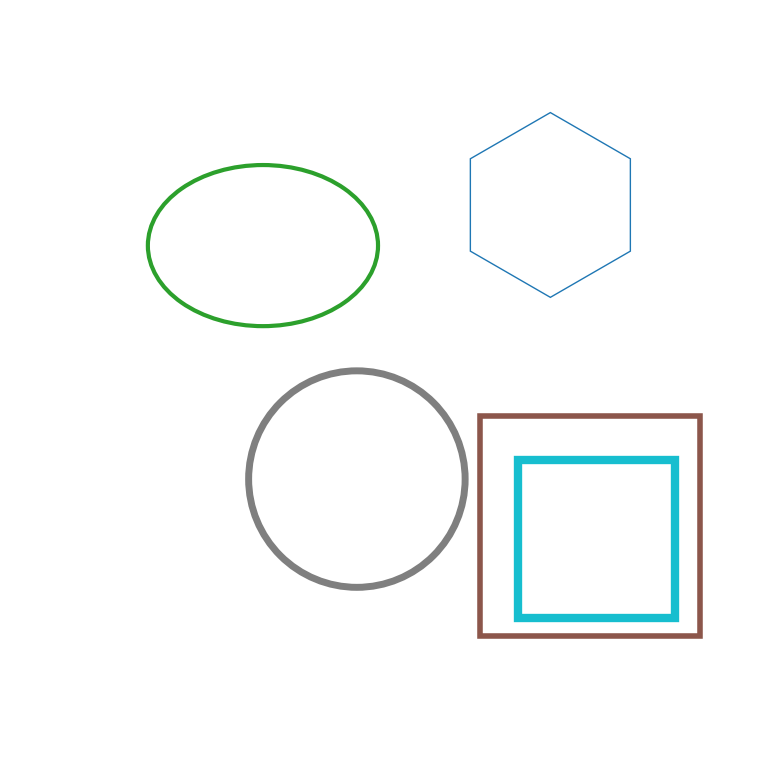[{"shape": "hexagon", "thickness": 0.5, "radius": 0.6, "center": [0.715, 0.734]}, {"shape": "oval", "thickness": 1.5, "radius": 0.75, "center": [0.341, 0.681]}, {"shape": "square", "thickness": 2, "radius": 0.71, "center": [0.767, 0.317]}, {"shape": "circle", "thickness": 2.5, "radius": 0.7, "center": [0.463, 0.378]}, {"shape": "square", "thickness": 3, "radius": 0.51, "center": [0.775, 0.3]}]